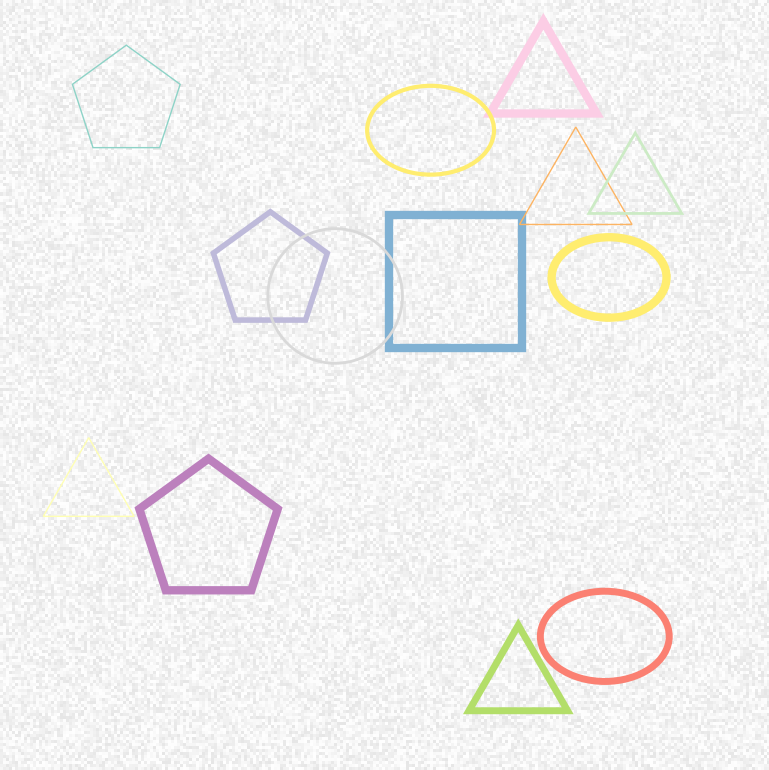[{"shape": "pentagon", "thickness": 0.5, "radius": 0.37, "center": [0.164, 0.868]}, {"shape": "triangle", "thickness": 0.5, "radius": 0.34, "center": [0.115, 0.364]}, {"shape": "pentagon", "thickness": 2, "radius": 0.39, "center": [0.351, 0.647]}, {"shape": "oval", "thickness": 2.5, "radius": 0.42, "center": [0.785, 0.174]}, {"shape": "square", "thickness": 3, "radius": 0.43, "center": [0.591, 0.635]}, {"shape": "triangle", "thickness": 0.5, "radius": 0.42, "center": [0.748, 0.751]}, {"shape": "triangle", "thickness": 2.5, "radius": 0.37, "center": [0.673, 0.114]}, {"shape": "triangle", "thickness": 3, "radius": 0.4, "center": [0.706, 0.893]}, {"shape": "circle", "thickness": 1, "radius": 0.44, "center": [0.435, 0.616]}, {"shape": "pentagon", "thickness": 3, "radius": 0.47, "center": [0.271, 0.31]}, {"shape": "triangle", "thickness": 1, "radius": 0.35, "center": [0.825, 0.758]}, {"shape": "oval", "thickness": 1.5, "radius": 0.41, "center": [0.559, 0.831]}, {"shape": "oval", "thickness": 3, "radius": 0.37, "center": [0.791, 0.64]}]